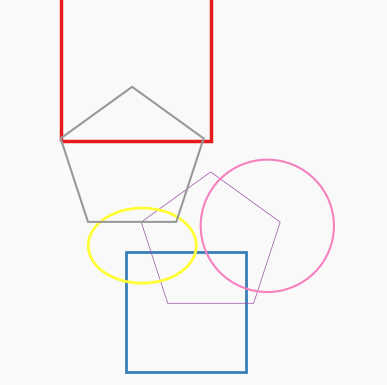[{"shape": "square", "thickness": 2.5, "radius": 0.97, "center": [0.35, 0.826]}, {"shape": "square", "thickness": 2, "radius": 0.77, "center": [0.479, 0.189]}, {"shape": "pentagon", "thickness": 0.5, "radius": 0.94, "center": [0.544, 0.365]}, {"shape": "oval", "thickness": 2, "radius": 0.7, "center": [0.367, 0.362]}, {"shape": "circle", "thickness": 1.5, "radius": 0.86, "center": [0.69, 0.413]}, {"shape": "pentagon", "thickness": 1.5, "radius": 0.97, "center": [0.341, 0.581]}]